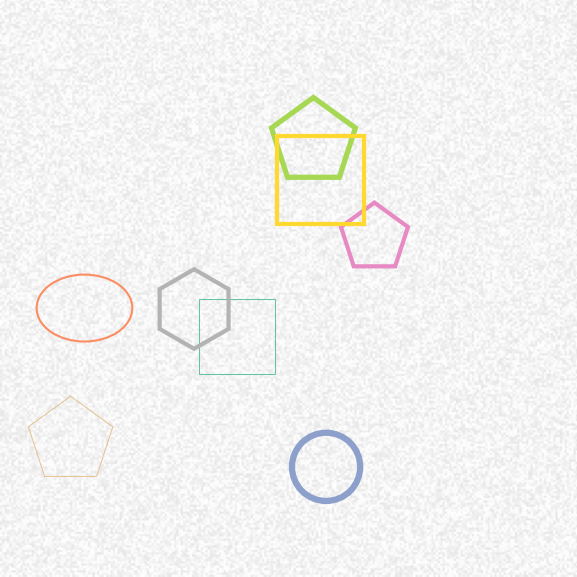[{"shape": "square", "thickness": 0.5, "radius": 0.33, "center": [0.411, 0.417]}, {"shape": "oval", "thickness": 1, "radius": 0.41, "center": [0.146, 0.466]}, {"shape": "circle", "thickness": 3, "radius": 0.3, "center": [0.565, 0.191]}, {"shape": "pentagon", "thickness": 2, "radius": 0.3, "center": [0.648, 0.587]}, {"shape": "pentagon", "thickness": 2.5, "radius": 0.38, "center": [0.543, 0.754]}, {"shape": "square", "thickness": 2, "radius": 0.38, "center": [0.555, 0.687]}, {"shape": "pentagon", "thickness": 0.5, "radius": 0.38, "center": [0.122, 0.236]}, {"shape": "hexagon", "thickness": 2, "radius": 0.34, "center": [0.336, 0.464]}]